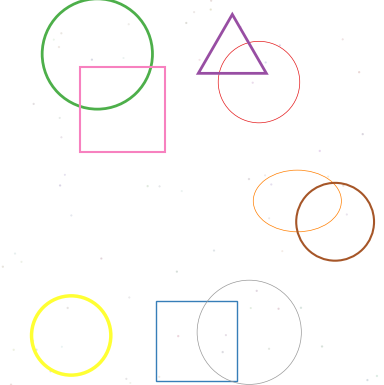[{"shape": "circle", "thickness": 0.5, "radius": 0.53, "center": [0.673, 0.787]}, {"shape": "square", "thickness": 1, "radius": 0.52, "center": [0.51, 0.114]}, {"shape": "circle", "thickness": 2, "radius": 0.72, "center": [0.253, 0.86]}, {"shape": "triangle", "thickness": 2, "radius": 0.51, "center": [0.603, 0.861]}, {"shape": "oval", "thickness": 0.5, "radius": 0.57, "center": [0.772, 0.478]}, {"shape": "circle", "thickness": 2.5, "radius": 0.51, "center": [0.185, 0.129]}, {"shape": "circle", "thickness": 1.5, "radius": 0.51, "center": [0.87, 0.424]}, {"shape": "square", "thickness": 1.5, "radius": 0.55, "center": [0.318, 0.716]}, {"shape": "circle", "thickness": 0.5, "radius": 0.68, "center": [0.647, 0.137]}]